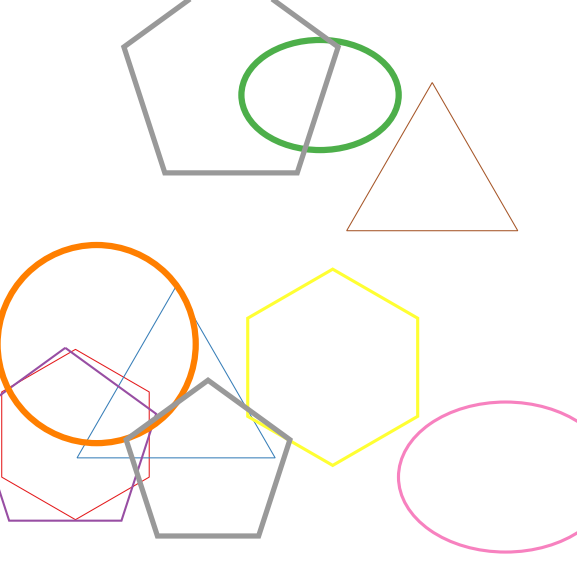[{"shape": "hexagon", "thickness": 0.5, "radius": 0.74, "center": [0.131, 0.247]}, {"shape": "triangle", "thickness": 0.5, "radius": 0.99, "center": [0.305, 0.305]}, {"shape": "oval", "thickness": 3, "radius": 0.68, "center": [0.554, 0.835]}, {"shape": "pentagon", "thickness": 1, "radius": 0.83, "center": [0.113, 0.231]}, {"shape": "circle", "thickness": 3, "radius": 0.86, "center": [0.167, 0.403]}, {"shape": "hexagon", "thickness": 1.5, "radius": 0.85, "center": [0.576, 0.363]}, {"shape": "triangle", "thickness": 0.5, "radius": 0.86, "center": [0.748, 0.685]}, {"shape": "oval", "thickness": 1.5, "radius": 0.93, "center": [0.876, 0.173]}, {"shape": "pentagon", "thickness": 2.5, "radius": 0.75, "center": [0.36, 0.192]}, {"shape": "pentagon", "thickness": 2.5, "radius": 0.98, "center": [0.4, 0.858]}]